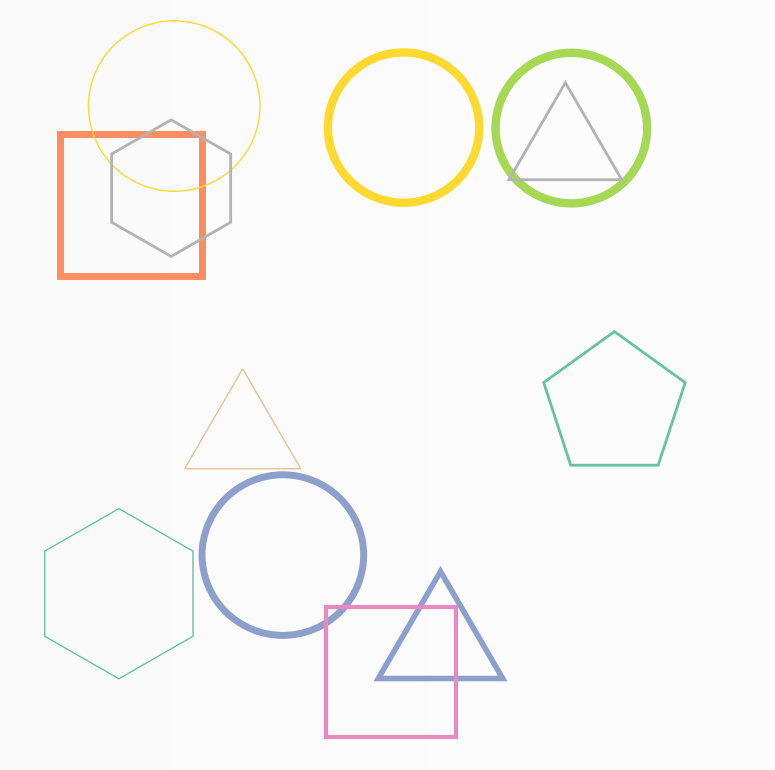[{"shape": "hexagon", "thickness": 0.5, "radius": 0.55, "center": [0.153, 0.229]}, {"shape": "pentagon", "thickness": 1, "radius": 0.48, "center": [0.793, 0.473]}, {"shape": "square", "thickness": 2.5, "radius": 0.46, "center": [0.169, 0.734]}, {"shape": "triangle", "thickness": 2, "radius": 0.46, "center": [0.568, 0.165]}, {"shape": "circle", "thickness": 2.5, "radius": 0.52, "center": [0.365, 0.279]}, {"shape": "square", "thickness": 1.5, "radius": 0.42, "center": [0.505, 0.127]}, {"shape": "circle", "thickness": 3, "radius": 0.49, "center": [0.737, 0.834]}, {"shape": "circle", "thickness": 0.5, "radius": 0.55, "center": [0.225, 0.862]}, {"shape": "circle", "thickness": 3, "radius": 0.49, "center": [0.521, 0.834]}, {"shape": "triangle", "thickness": 0.5, "radius": 0.43, "center": [0.313, 0.435]}, {"shape": "triangle", "thickness": 1, "radius": 0.42, "center": [0.729, 0.809]}, {"shape": "hexagon", "thickness": 1, "radius": 0.44, "center": [0.221, 0.756]}]